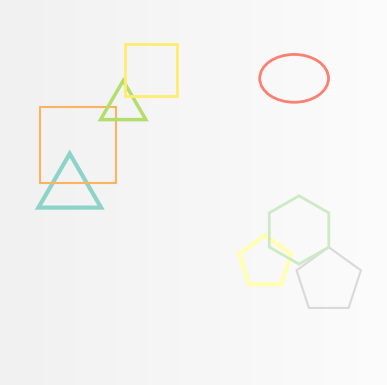[{"shape": "triangle", "thickness": 3, "radius": 0.47, "center": [0.18, 0.507]}, {"shape": "pentagon", "thickness": 3, "radius": 0.35, "center": [0.684, 0.318]}, {"shape": "oval", "thickness": 2, "radius": 0.44, "center": [0.759, 0.796]}, {"shape": "square", "thickness": 1.5, "radius": 0.49, "center": [0.201, 0.624]}, {"shape": "triangle", "thickness": 2.5, "radius": 0.34, "center": [0.318, 0.723]}, {"shape": "pentagon", "thickness": 1.5, "radius": 0.44, "center": [0.848, 0.271]}, {"shape": "hexagon", "thickness": 2, "radius": 0.44, "center": [0.772, 0.403]}, {"shape": "square", "thickness": 2, "radius": 0.34, "center": [0.389, 0.819]}]